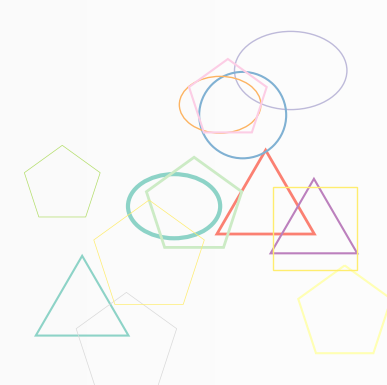[{"shape": "oval", "thickness": 3, "radius": 0.59, "center": [0.449, 0.464]}, {"shape": "triangle", "thickness": 1.5, "radius": 0.69, "center": [0.212, 0.197]}, {"shape": "pentagon", "thickness": 1.5, "radius": 0.63, "center": [0.89, 0.185]}, {"shape": "oval", "thickness": 1, "radius": 0.73, "center": [0.75, 0.817]}, {"shape": "triangle", "thickness": 2, "radius": 0.73, "center": [0.686, 0.465]}, {"shape": "circle", "thickness": 1.5, "radius": 0.56, "center": [0.626, 0.701]}, {"shape": "oval", "thickness": 1, "radius": 0.53, "center": [0.568, 0.728]}, {"shape": "pentagon", "thickness": 0.5, "radius": 0.51, "center": [0.161, 0.52]}, {"shape": "pentagon", "thickness": 1.5, "radius": 0.53, "center": [0.588, 0.741]}, {"shape": "pentagon", "thickness": 0.5, "radius": 0.68, "center": [0.326, 0.104]}, {"shape": "triangle", "thickness": 1.5, "radius": 0.65, "center": [0.81, 0.407]}, {"shape": "pentagon", "thickness": 2, "radius": 0.65, "center": [0.501, 0.462]}, {"shape": "pentagon", "thickness": 0.5, "radius": 0.75, "center": [0.385, 0.33]}, {"shape": "square", "thickness": 1, "radius": 0.54, "center": [0.813, 0.405]}]